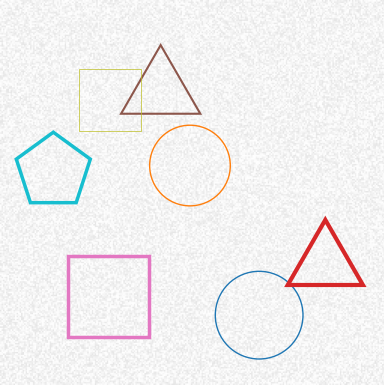[{"shape": "circle", "thickness": 1, "radius": 0.57, "center": [0.673, 0.181]}, {"shape": "circle", "thickness": 1, "radius": 0.52, "center": [0.493, 0.57]}, {"shape": "triangle", "thickness": 3, "radius": 0.56, "center": [0.845, 0.316]}, {"shape": "triangle", "thickness": 1.5, "radius": 0.59, "center": [0.417, 0.764]}, {"shape": "square", "thickness": 2.5, "radius": 0.52, "center": [0.281, 0.23]}, {"shape": "square", "thickness": 0.5, "radius": 0.4, "center": [0.286, 0.741]}, {"shape": "pentagon", "thickness": 2.5, "radius": 0.51, "center": [0.138, 0.555]}]